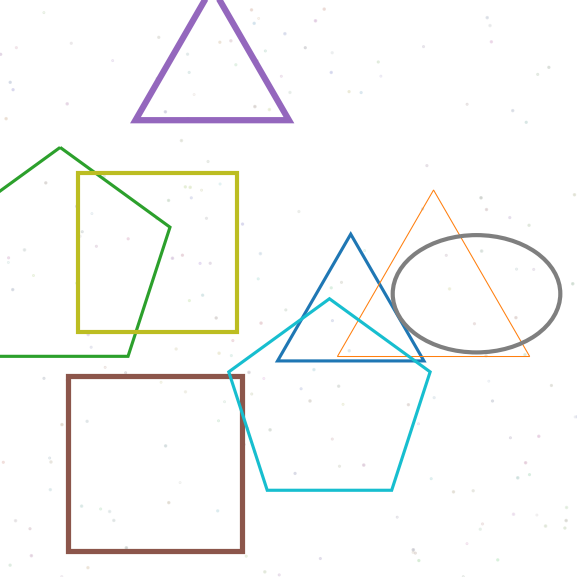[{"shape": "triangle", "thickness": 1.5, "radius": 0.73, "center": [0.607, 0.447]}, {"shape": "triangle", "thickness": 0.5, "radius": 0.96, "center": [0.751, 0.478]}, {"shape": "pentagon", "thickness": 1.5, "radius": 1.0, "center": [0.104, 0.544]}, {"shape": "triangle", "thickness": 3, "radius": 0.77, "center": [0.367, 0.868]}, {"shape": "square", "thickness": 2.5, "radius": 0.75, "center": [0.268, 0.197]}, {"shape": "oval", "thickness": 2, "radius": 0.73, "center": [0.825, 0.49]}, {"shape": "square", "thickness": 2, "radius": 0.69, "center": [0.273, 0.562]}, {"shape": "pentagon", "thickness": 1.5, "radius": 0.92, "center": [0.57, 0.299]}]